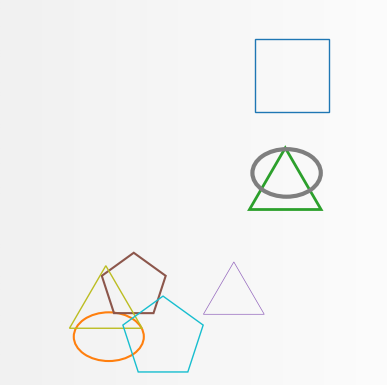[{"shape": "square", "thickness": 1, "radius": 0.47, "center": [0.753, 0.805]}, {"shape": "oval", "thickness": 1.5, "radius": 0.45, "center": [0.281, 0.126]}, {"shape": "triangle", "thickness": 2, "radius": 0.53, "center": [0.736, 0.509]}, {"shape": "triangle", "thickness": 0.5, "radius": 0.45, "center": [0.603, 0.229]}, {"shape": "pentagon", "thickness": 1.5, "radius": 0.43, "center": [0.345, 0.257]}, {"shape": "oval", "thickness": 3, "radius": 0.44, "center": [0.74, 0.551]}, {"shape": "triangle", "thickness": 1, "radius": 0.54, "center": [0.273, 0.202]}, {"shape": "pentagon", "thickness": 1, "radius": 0.54, "center": [0.421, 0.122]}]